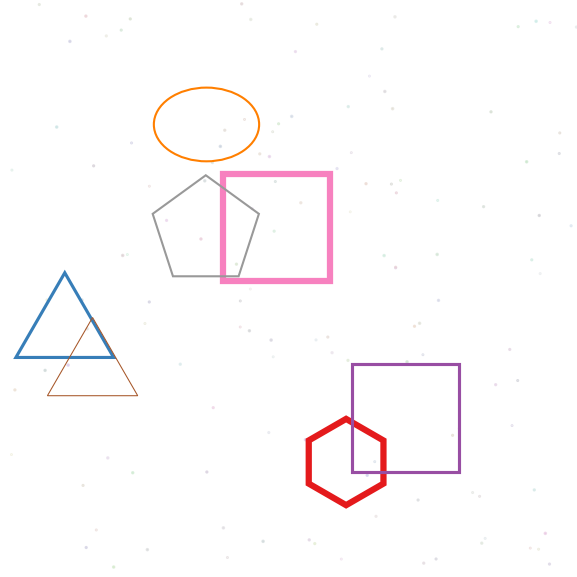[{"shape": "hexagon", "thickness": 3, "radius": 0.37, "center": [0.599, 0.199]}, {"shape": "triangle", "thickness": 1.5, "radius": 0.49, "center": [0.112, 0.429]}, {"shape": "square", "thickness": 1.5, "radius": 0.46, "center": [0.703, 0.275]}, {"shape": "oval", "thickness": 1, "radius": 0.46, "center": [0.358, 0.784]}, {"shape": "triangle", "thickness": 0.5, "radius": 0.45, "center": [0.16, 0.359]}, {"shape": "square", "thickness": 3, "radius": 0.46, "center": [0.48, 0.605]}, {"shape": "pentagon", "thickness": 1, "radius": 0.48, "center": [0.356, 0.599]}]